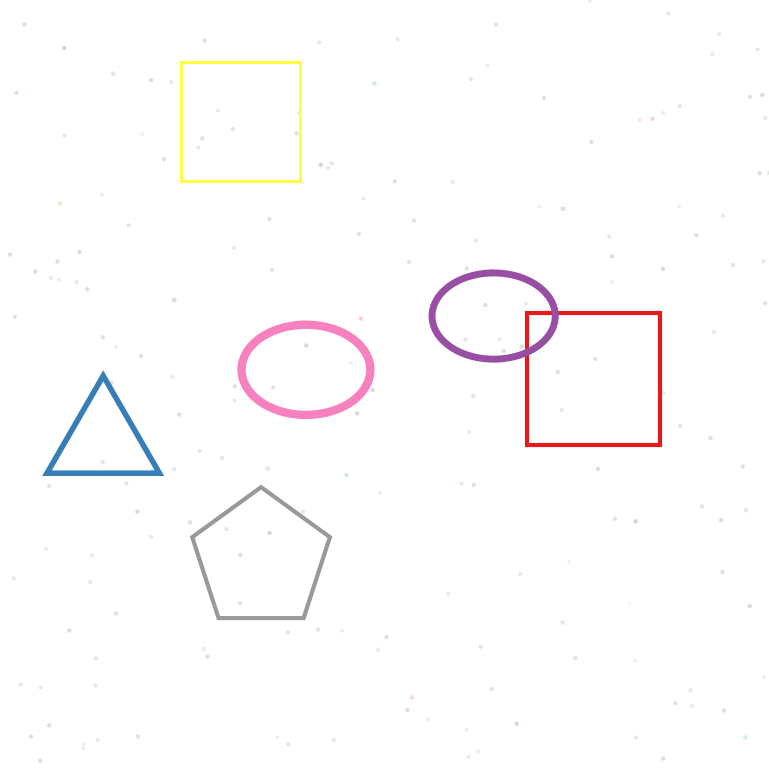[{"shape": "square", "thickness": 1.5, "radius": 0.43, "center": [0.771, 0.508]}, {"shape": "triangle", "thickness": 2, "radius": 0.42, "center": [0.134, 0.428]}, {"shape": "oval", "thickness": 2.5, "radius": 0.4, "center": [0.641, 0.59]}, {"shape": "square", "thickness": 1, "radius": 0.39, "center": [0.312, 0.842]}, {"shape": "oval", "thickness": 3, "radius": 0.42, "center": [0.397, 0.52]}, {"shape": "pentagon", "thickness": 1.5, "radius": 0.47, "center": [0.339, 0.273]}]